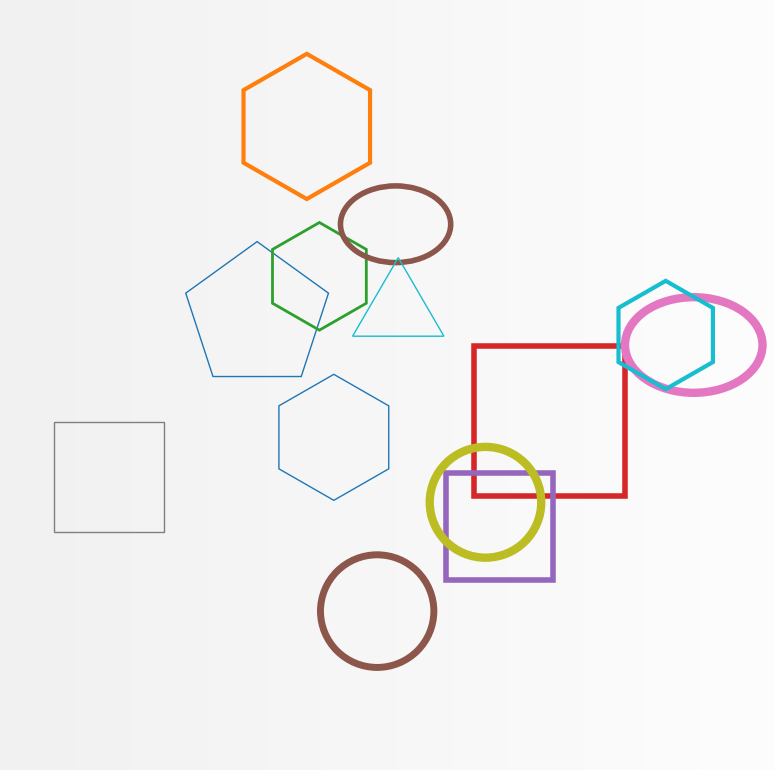[{"shape": "pentagon", "thickness": 0.5, "radius": 0.48, "center": [0.332, 0.589]}, {"shape": "hexagon", "thickness": 0.5, "radius": 0.41, "center": [0.431, 0.432]}, {"shape": "hexagon", "thickness": 1.5, "radius": 0.47, "center": [0.396, 0.836]}, {"shape": "hexagon", "thickness": 1, "radius": 0.35, "center": [0.412, 0.641]}, {"shape": "square", "thickness": 2, "radius": 0.49, "center": [0.709, 0.453]}, {"shape": "square", "thickness": 2, "radius": 0.35, "center": [0.645, 0.316]}, {"shape": "oval", "thickness": 2, "radius": 0.36, "center": [0.51, 0.709]}, {"shape": "circle", "thickness": 2.5, "radius": 0.37, "center": [0.487, 0.206]}, {"shape": "oval", "thickness": 3, "radius": 0.44, "center": [0.895, 0.552]}, {"shape": "square", "thickness": 0.5, "radius": 0.36, "center": [0.141, 0.38]}, {"shape": "circle", "thickness": 3, "radius": 0.36, "center": [0.626, 0.348]}, {"shape": "hexagon", "thickness": 1.5, "radius": 0.35, "center": [0.859, 0.565]}, {"shape": "triangle", "thickness": 0.5, "radius": 0.34, "center": [0.514, 0.597]}]